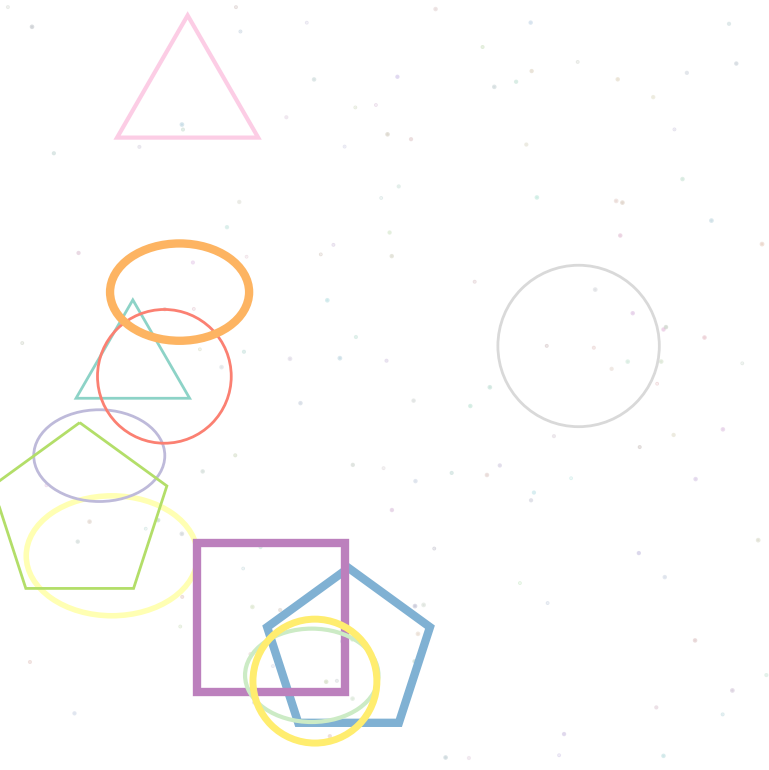[{"shape": "triangle", "thickness": 1, "radius": 0.43, "center": [0.173, 0.525]}, {"shape": "oval", "thickness": 2, "radius": 0.56, "center": [0.145, 0.278]}, {"shape": "oval", "thickness": 1, "radius": 0.43, "center": [0.129, 0.408]}, {"shape": "circle", "thickness": 1, "radius": 0.43, "center": [0.213, 0.511]}, {"shape": "pentagon", "thickness": 3, "radius": 0.56, "center": [0.453, 0.151]}, {"shape": "oval", "thickness": 3, "radius": 0.45, "center": [0.233, 0.621]}, {"shape": "pentagon", "thickness": 1, "radius": 0.6, "center": [0.103, 0.332]}, {"shape": "triangle", "thickness": 1.5, "radius": 0.53, "center": [0.244, 0.874]}, {"shape": "circle", "thickness": 1, "radius": 0.52, "center": [0.751, 0.551]}, {"shape": "square", "thickness": 3, "radius": 0.48, "center": [0.352, 0.198]}, {"shape": "oval", "thickness": 1.5, "radius": 0.43, "center": [0.405, 0.123]}, {"shape": "circle", "thickness": 2.5, "radius": 0.4, "center": [0.409, 0.115]}]